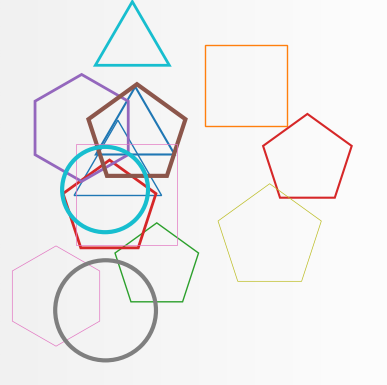[{"shape": "triangle", "thickness": 1.5, "radius": 0.59, "center": [0.349, 0.657]}, {"shape": "triangle", "thickness": 1, "radius": 0.65, "center": [0.304, 0.557]}, {"shape": "square", "thickness": 1, "radius": 0.53, "center": [0.635, 0.777]}, {"shape": "pentagon", "thickness": 1, "radius": 0.57, "center": [0.405, 0.308]}, {"shape": "pentagon", "thickness": 1.5, "radius": 0.6, "center": [0.793, 0.584]}, {"shape": "pentagon", "thickness": 2, "radius": 0.63, "center": [0.283, 0.458]}, {"shape": "hexagon", "thickness": 2, "radius": 0.69, "center": [0.211, 0.668]}, {"shape": "pentagon", "thickness": 3, "radius": 0.66, "center": [0.353, 0.65]}, {"shape": "hexagon", "thickness": 0.5, "radius": 0.65, "center": [0.145, 0.231]}, {"shape": "square", "thickness": 0.5, "radius": 0.65, "center": [0.327, 0.495]}, {"shape": "circle", "thickness": 3, "radius": 0.65, "center": [0.272, 0.194]}, {"shape": "pentagon", "thickness": 0.5, "radius": 0.7, "center": [0.696, 0.383]}, {"shape": "triangle", "thickness": 2, "radius": 0.55, "center": [0.342, 0.886]}, {"shape": "circle", "thickness": 3, "radius": 0.55, "center": [0.271, 0.508]}]